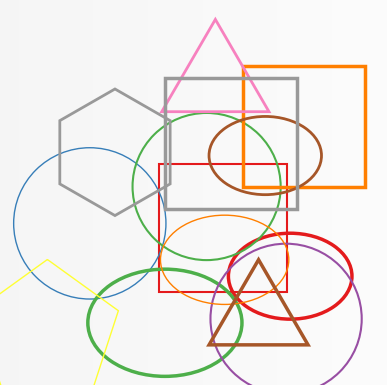[{"shape": "oval", "thickness": 2.5, "radius": 0.8, "center": [0.749, 0.283]}, {"shape": "square", "thickness": 1.5, "radius": 0.83, "center": [0.575, 0.407]}, {"shape": "circle", "thickness": 1, "radius": 0.98, "center": [0.232, 0.42]}, {"shape": "circle", "thickness": 1.5, "radius": 0.96, "center": [0.533, 0.515]}, {"shape": "oval", "thickness": 2.5, "radius": 0.99, "center": [0.426, 0.162]}, {"shape": "circle", "thickness": 1.5, "radius": 0.98, "center": [0.738, 0.172]}, {"shape": "oval", "thickness": 1, "radius": 0.83, "center": [0.58, 0.325]}, {"shape": "square", "thickness": 2.5, "radius": 0.79, "center": [0.785, 0.672]}, {"shape": "pentagon", "thickness": 1, "radius": 0.96, "center": [0.122, 0.133]}, {"shape": "triangle", "thickness": 2.5, "radius": 0.74, "center": [0.667, 0.178]}, {"shape": "oval", "thickness": 2, "radius": 0.73, "center": [0.685, 0.596]}, {"shape": "triangle", "thickness": 2, "radius": 0.8, "center": [0.556, 0.79]}, {"shape": "hexagon", "thickness": 2, "radius": 0.82, "center": [0.297, 0.604]}, {"shape": "square", "thickness": 2.5, "radius": 0.85, "center": [0.596, 0.626]}]